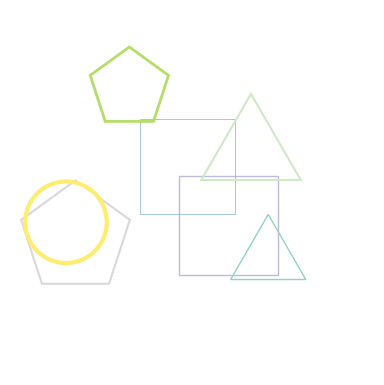[{"shape": "triangle", "thickness": 1, "radius": 0.56, "center": [0.697, 0.33]}, {"shape": "square", "thickness": 1, "radius": 0.64, "center": [0.593, 0.414]}, {"shape": "square", "thickness": 0.5, "radius": 0.61, "center": [0.487, 0.568]}, {"shape": "pentagon", "thickness": 2, "radius": 0.53, "center": [0.336, 0.771]}, {"shape": "pentagon", "thickness": 1.5, "radius": 0.74, "center": [0.196, 0.383]}, {"shape": "triangle", "thickness": 1.5, "radius": 0.75, "center": [0.652, 0.607]}, {"shape": "circle", "thickness": 3, "radius": 0.53, "center": [0.171, 0.423]}]